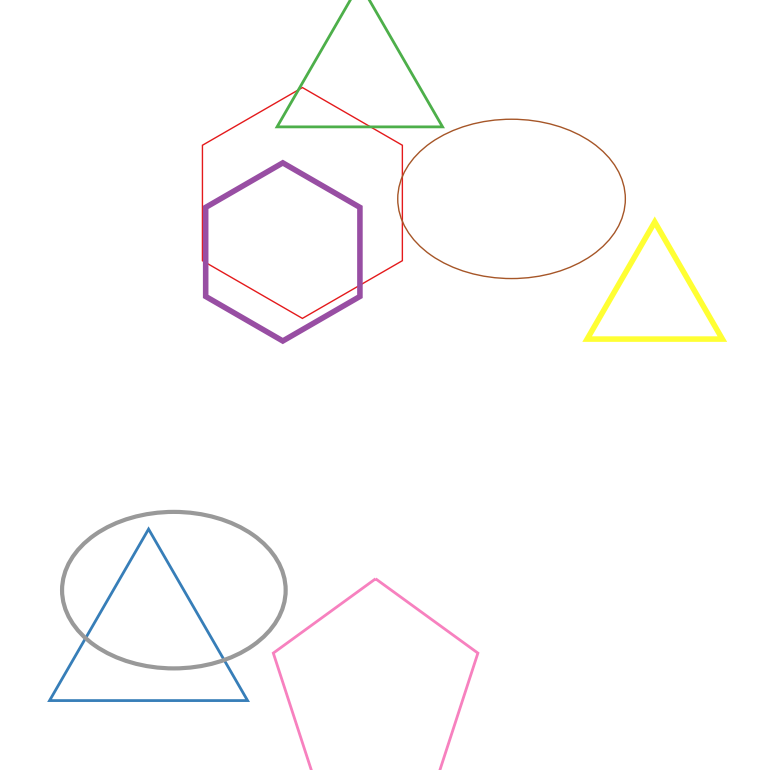[{"shape": "hexagon", "thickness": 0.5, "radius": 0.75, "center": [0.393, 0.736]}, {"shape": "triangle", "thickness": 1, "radius": 0.74, "center": [0.193, 0.164]}, {"shape": "triangle", "thickness": 1, "radius": 0.62, "center": [0.467, 0.897]}, {"shape": "hexagon", "thickness": 2, "radius": 0.58, "center": [0.367, 0.673]}, {"shape": "triangle", "thickness": 2, "radius": 0.51, "center": [0.85, 0.61]}, {"shape": "oval", "thickness": 0.5, "radius": 0.74, "center": [0.664, 0.742]}, {"shape": "pentagon", "thickness": 1, "radius": 0.7, "center": [0.488, 0.109]}, {"shape": "oval", "thickness": 1.5, "radius": 0.73, "center": [0.226, 0.234]}]